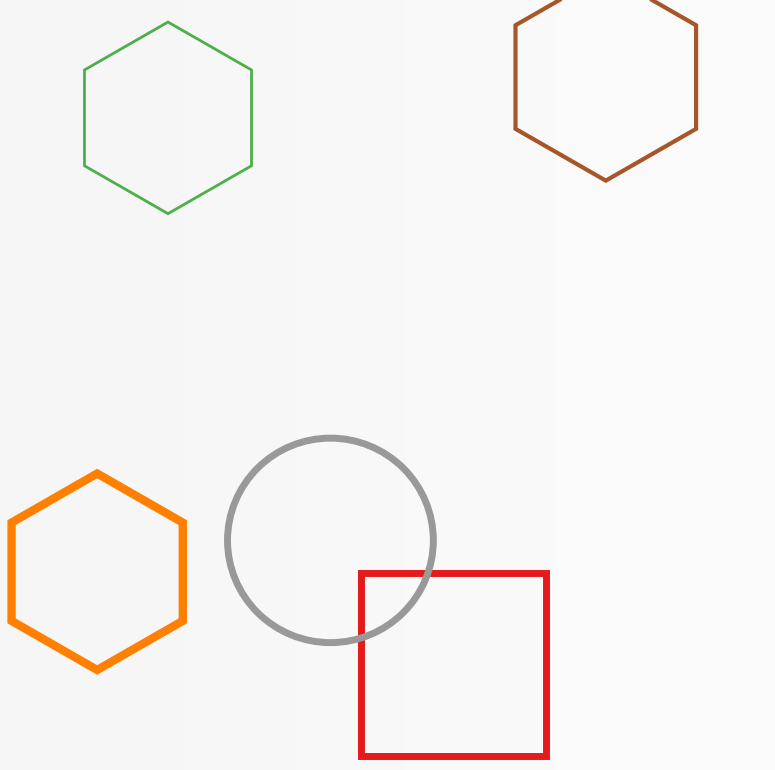[{"shape": "square", "thickness": 2.5, "radius": 0.6, "center": [0.585, 0.137]}, {"shape": "hexagon", "thickness": 1, "radius": 0.62, "center": [0.217, 0.847]}, {"shape": "hexagon", "thickness": 3, "radius": 0.64, "center": [0.125, 0.257]}, {"shape": "hexagon", "thickness": 1.5, "radius": 0.67, "center": [0.782, 0.9]}, {"shape": "circle", "thickness": 2.5, "radius": 0.66, "center": [0.426, 0.298]}]